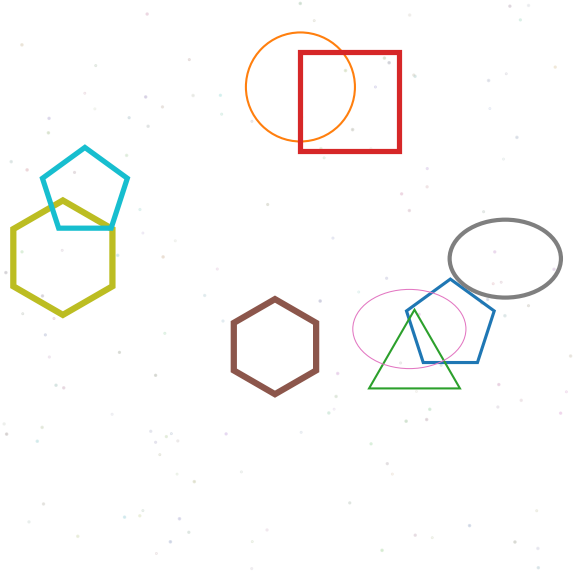[{"shape": "pentagon", "thickness": 1.5, "radius": 0.4, "center": [0.78, 0.436]}, {"shape": "circle", "thickness": 1, "radius": 0.47, "center": [0.52, 0.849]}, {"shape": "triangle", "thickness": 1, "radius": 0.45, "center": [0.718, 0.372]}, {"shape": "square", "thickness": 2.5, "radius": 0.43, "center": [0.605, 0.823]}, {"shape": "hexagon", "thickness": 3, "radius": 0.41, "center": [0.476, 0.399]}, {"shape": "oval", "thickness": 0.5, "radius": 0.49, "center": [0.709, 0.429]}, {"shape": "oval", "thickness": 2, "radius": 0.48, "center": [0.875, 0.551]}, {"shape": "hexagon", "thickness": 3, "radius": 0.5, "center": [0.109, 0.553]}, {"shape": "pentagon", "thickness": 2.5, "radius": 0.39, "center": [0.147, 0.667]}]